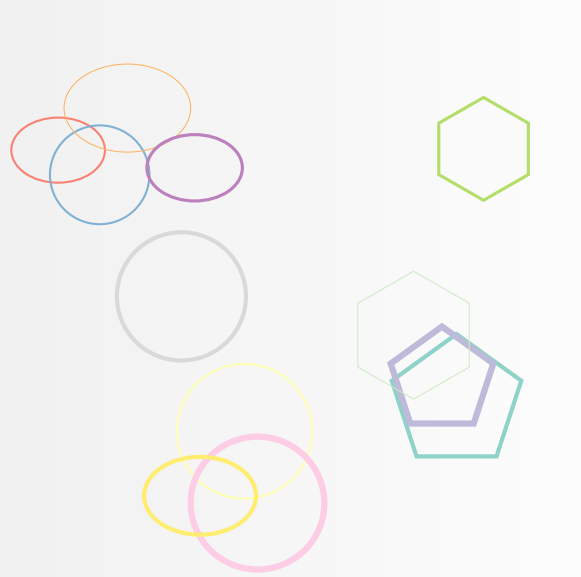[{"shape": "pentagon", "thickness": 2, "radius": 0.59, "center": [0.785, 0.304]}, {"shape": "circle", "thickness": 1, "radius": 0.58, "center": [0.421, 0.252]}, {"shape": "pentagon", "thickness": 3, "radius": 0.46, "center": [0.76, 0.341]}, {"shape": "oval", "thickness": 1, "radius": 0.4, "center": [0.1, 0.739]}, {"shape": "circle", "thickness": 1, "radius": 0.43, "center": [0.171, 0.696]}, {"shape": "oval", "thickness": 0.5, "radius": 0.54, "center": [0.219, 0.812]}, {"shape": "hexagon", "thickness": 1.5, "radius": 0.44, "center": [0.832, 0.741]}, {"shape": "circle", "thickness": 3, "radius": 0.57, "center": [0.443, 0.128]}, {"shape": "circle", "thickness": 2, "radius": 0.56, "center": [0.312, 0.486]}, {"shape": "oval", "thickness": 1.5, "radius": 0.41, "center": [0.335, 0.709]}, {"shape": "hexagon", "thickness": 0.5, "radius": 0.55, "center": [0.712, 0.419]}, {"shape": "oval", "thickness": 2, "radius": 0.48, "center": [0.344, 0.141]}]